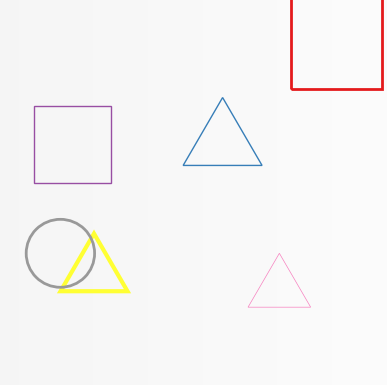[{"shape": "square", "thickness": 2, "radius": 0.59, "center": [0.868, 0.886]}, {"shape": "triangle", "thickness": 1, "radius": 0.59, "center": [0.574, 0.629]}, {"shape": "square", "thickness": 1, "radius": 0.5, "center": [0.187, 0.624]}, {"shape": "triangle", "thickness": 3, "radius": 0.5, "center": [0.243, 0.293]}, {"shape": "triangle", "thickness": 0.5, "radius": 0.47, "center": [0.721, 0.249]}, {"shape": "circle", "thickness": 2, "radius": 0.44, "center": [0.156, 0.342]}]